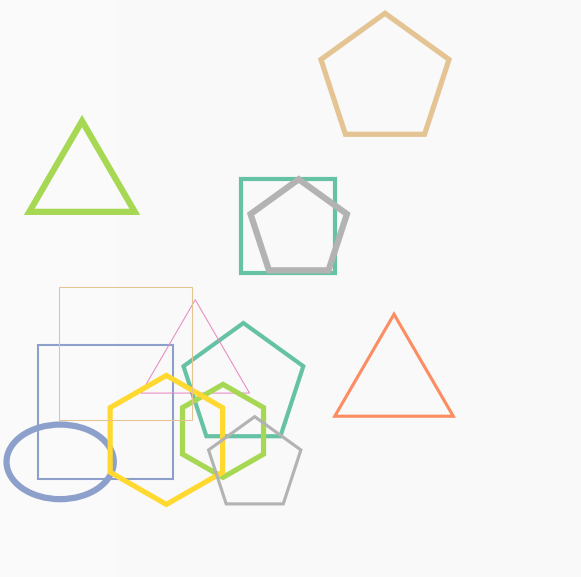[{"shape": "square", "thickness": 2, "radius": 0.41, "center": [0.496, 0.608]}, {"shape": "pentagon", "thickness": 2, "radius": 0.54, "center": [0.419, 0.331]}, {"shape": "triangle", "thickness": 1.5, "radius": 0.59, "center": [0.678, 0.337]}, {"shape": "square", "thickness": 1, "radius": 0.58, "center": [0.181, 0.286]}, {"shape": "oval", "thickness": 3, "radius": 0.46, "center": [0.103, 0.199]}, {"shape": "triangle", "thickness": 0.5, "radius": 0.54, "center": [0.336, 0.372]}, {"shape": "triangle", "thickness": 3, "radius": 0.52, "center": [0.141, 0.685]}, {"shape": "hexagon", "thickness": 2.5, "radius": 0.4, "center": [0.384, 0.253]}, {"shape": "hexagon", "thickness": 2.5, "radius": 0.56, "center": [0.286, 0.237]}, {"shape": "square", "thickness": 0.5, "radius": 0.57, "center": [0.216, 0.387]}, {"shape": "pentagon", "thickness": 2.5, "radius": 0.58, "center": [0.662, 0.86]}, {"shape": "pentagon", "thickness": 3, "radius": 0.44, "center": [0.514, 0.602]}, {"shape": "pentagon", "thickness": 1.5, "radius": 0.42, "center": [0.438, 0.194]}]